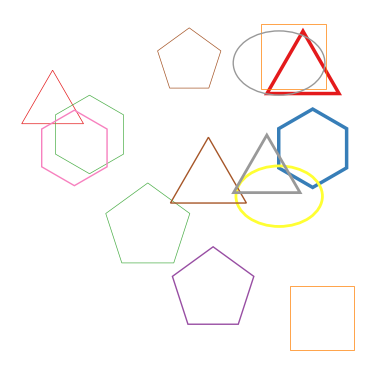[{"shape": "triangle", "thickness": 0.5, "radius": 0.46, "center": [0.137, 0.725]}, {"shape": "triangle", "thickness": 2.5, "radius": 0.54, "center": [0.787, 0.811]}, {"shape": "hexagon", "thickness": 2.5, "radius": 0.51, "center": [0.812, 0.615]}, {"shape": "pentagon", "thickness": 0.5, "radius": 0.57, "center": [0.384, 0.41]}, {"shape": "hexagon", "thickness": 0.5, "radius": 0.51, "center": [0.232, 0.651]}, {"shape": "pentagon", "thickness": 1, "radius": 0.56, "center": [0.554, 0.248]}, {"shape": "square", "thickness": 0.5, "radius": 0.42, "center": [0.762, 0.853]}, {"shape": "square", "thickness": 0.5, "radius": 0.42, "center": [0.836, 0.174]}, {"shape": "oval", "thickness": 2, "radius": 0.56, "center": [0.725, 0.49]}, {"shape": "triangle", "thickness": 1, "radius": 0.57, "center": [0.541, 0.53]}, {"shape": "pentagon", "thickness": 0.5, "radius": 0.43, "center": [0.492, 0.841]}, {"shape": "hexagon", "thickness": 1, "radius": 0.49, "center": [0.193, 0.616]}, {"shape": "oval", "thickness": 1, "radius": 0.6, "center": [0.725, 0.836]}, {"shape": "triangle", "thickness": 2, "radius": 0.5, "center": [0.693, 0.549]}]